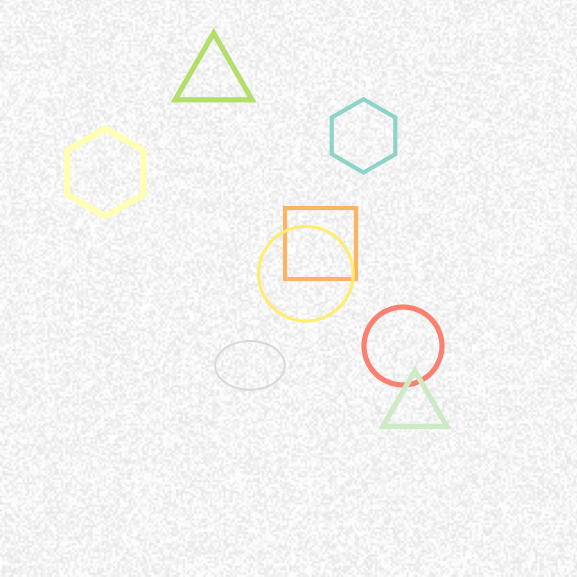[{"shape": "hexagon", "thickness": 2, "radius": 0.32, "center": [0.63, 0.764]}, {"shape": "hexagon", "thickness": 3, "radius": 0.38, "center": [0.183, 0.701]}, {"shape": "circle", "thickness": 2.5, "radius": 0.34, "center": [0.698, 0.4]}, {"shape": "square", "thickness": 2, "radius": 0.31, "center": [0.555, 0.578]}, {"shape": "triangle", "thickness": 2.5, "radius": 0.38, "center": [0.37, 0.865]}, {"shape": "oval", "thickness": 1, "radius": 0.3, "center": [0.433, 0.366]}, {"shape": "triangle", "thickness": 2.5, "radius": 0.32, "center": [0.718, 0.293]}, {"shape": "circle", "thickness": 1.5, "radius": 0.41, "center": [0.53, 0.525]}]